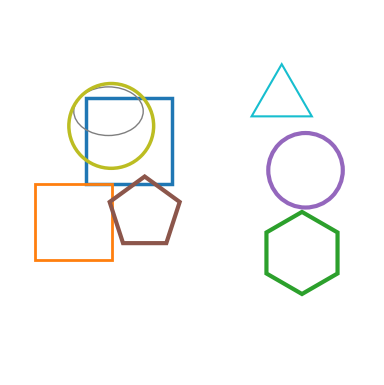[{"shape": "square", "thickness": 2.5, "radius": 0.56, "center": [0.335, 0.635]}, {"shape": "square", "thickness": 2, "radius": 0.5, "center": [0.191, 0.423]}, {"shape": "hexagon", "thickness": 3, "radius": 0.53, "center": [0.784, 0.343]}, {"shape": "circle", "thickness": 3, "radius": 0.48, "center": [0.794, 0.558]}, {"shape": "pentagon", "thickness": 3, "radius": 0.48, "center": [0.376, 0.446]}, {"shape": "oval", "thickness": 1, "radius": 0.45, "center": [0.282, 0.711]}, {"shape": "circle", "thickness": 2.5, "radius": 0.55, "center": [0.289, 0.673]}, {"shape": "triangle", "thickness": 1.5, "radius": 0.45, "center": [0.732, 0.743]}]